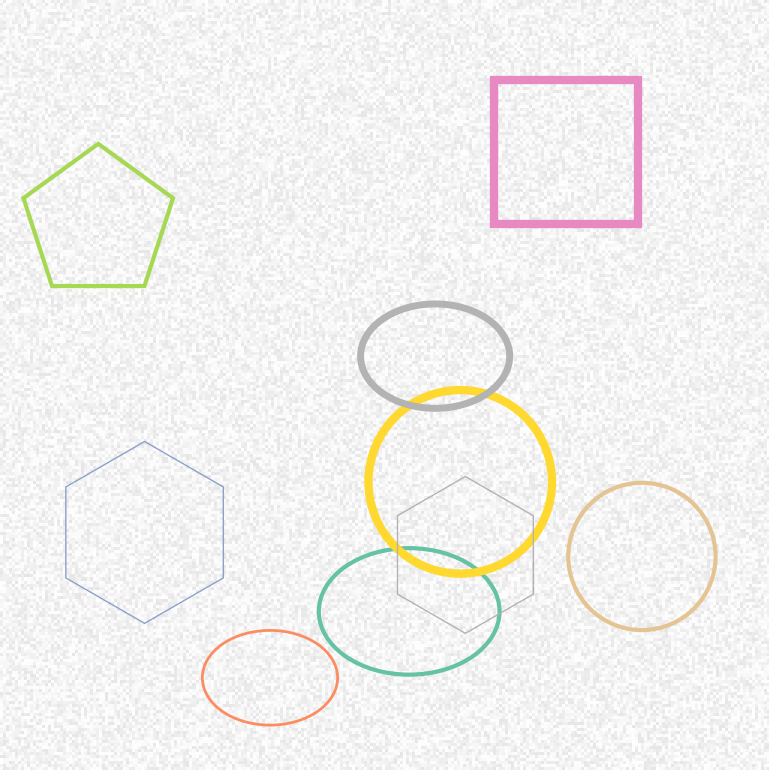[{"shape": "oval", "thickness": 1.5, "radius": 0.59, "center": [0.531, 0.206]}, {"shape": "oval", "thickness": 1, "radius": 0.44, "center": [0.351, 0.12]}, {"shape": "hexagon", "thickness": 0.5, "radius": 0.59, "center": [0.188, 0.309]}, {"shape": "square", "thickness": 3, "radius": 0.47, "center": [0.735, 0.802]}, {"shape": "pentagon", "thickness": 1.5, "radius": 0.51, "center": [0.128, 0.711]}, {"shape": "circle", "thickness": 3, "radius": 0.6, "center": [0.598, 0.374]}, {"shape": "circle", "thickness": 1.5, "radius": 0.48, "center": [0.834, 0.277]}, {"shape": "oval", "thickness": 2.5, "radius": 0.48, "center": [0.565, 0.537]}, {"shape": "hexagon", "thickness": 0.5, "radius": 0.51, "center": [0.604, 0.279]}]